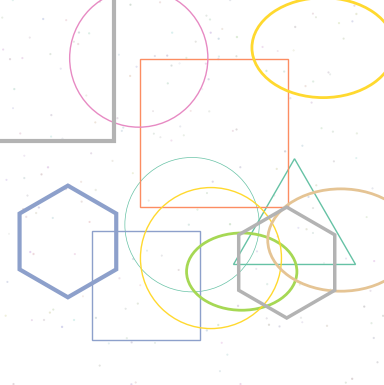[{"shape": "triangle", "thickness": 1, "radius": 0.92, "center": [0.765, 0.405]}, {"shape": "circle", "thickness": 0.5, "radius": 0.87, "center": [0.499, 0.416]}, {"shape": "square", "thickness": 1, "radius": 0.96, "center": [0.555, 0.654]}, {"shape": "hexagon", "thickness": 3, "radius": 0.72, "center": [0.176, 0.373]}, {"shape": "square", "thickness": 1, "radius": 0.71, "center": [0.379, 0.259]}, {"shape": "circle", "thickness": 1, "radius": 0.9, "center": [0.36, 0.849]}, {"shape": "oval", "thickness": 2, "radius": 0.72, "center": [0.628, 0.295]}, {"shape": "circle", "thickness": 1, "radius": 0.92, "center": [0.548, 0.33]}, {"shape": "oval", "thickness": 2, "radius": 0.93, "center": [0.84, 0.876]}, {"shape": "oval", "thickness": 2, "radius": 0.95, "center": [0.885, 0.377]}, {"shape": "hexagon", "thickness": 2.5, "radius": 0.72, "center": [0.745, 0.318]}, {"shape": "square", "thickness": 3, "radius": 0.95, "center": [0.106, 0.824]}]